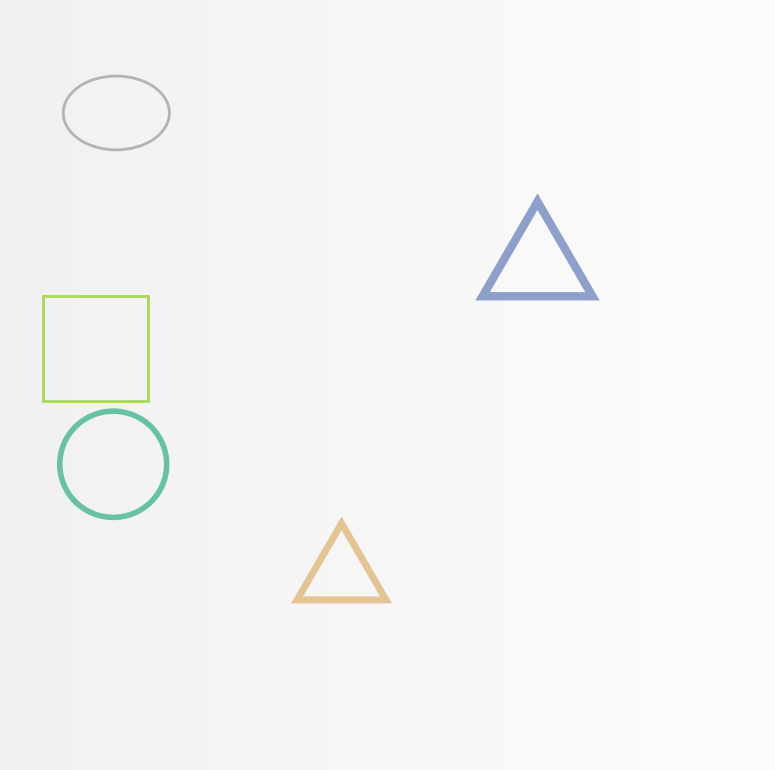[{"shape": "circle", "thickness": 2, "radius": 0.34, "center": [0.146, 0.397]}, {"shape": "triangle", "thickness": 3, "radius": 0.41, "center": [0.694, 0.656]}, {"shape": "square", "thickness": 1, "radius": 0.34, "center": [0.123, 0.548]}, {"shape": "triangle", "thickness": 2.5, "radius": 0.33, "center": [0.441, 0.254]}, {"shape": "oval", "thickness": 1, "radius": 0.34, "center": [0.15, 0.853]}]